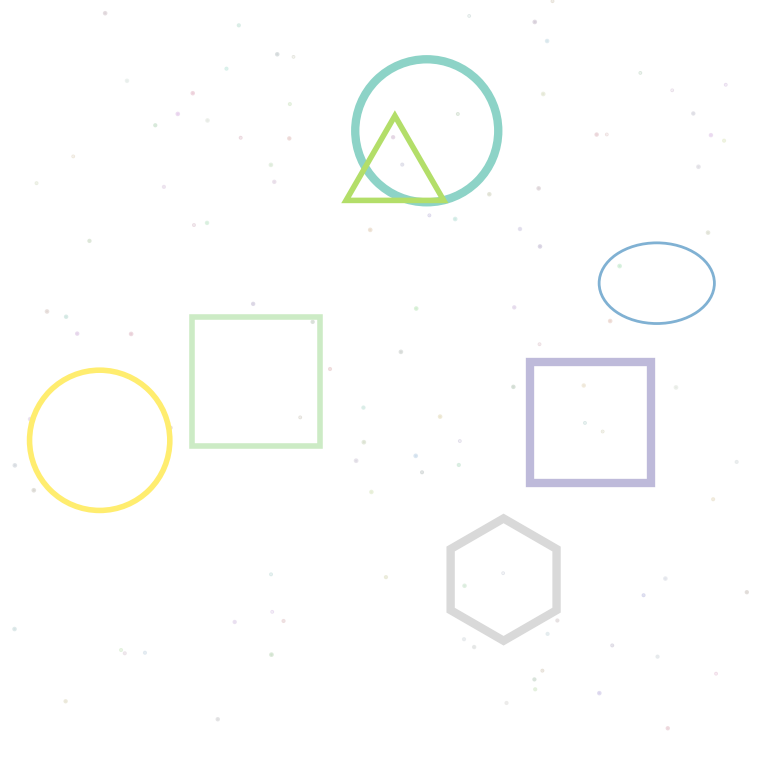[{"shape": "circle", "thickness": 3, "radius": 0.46, "center": [0.554, 0.83]}, {"shape": "square", "thickness": 3, "radius": 0.39, "center": [0.767, 0.451]}, {"shape": "oval", "thickness": 1, "radius": 0.37, "center": [0.853, 0.632]}, {"shape": "triangle", "thickness": 2, "radius": 0.37, "center": [0.513, 0.776]}, {"shape": "hexagon", "thickness": 3, "radius": 0.4, "center": [0.654, 0.247]}, {"shape": "square", "thickness": 2, "radius": 0.42, "center": [0.332, 0.505]}, {"shape": "circle", "thickness": 2, "radius": 0.46, "center": [0.129, 0.428]}]